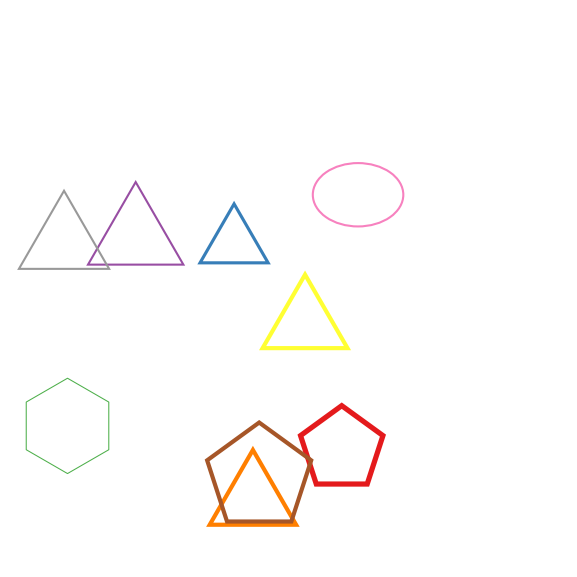[{"shape": "pentagon", "thickness": 2.5, "radius": 0.38, "center": [0.592, 0.222]}, {"shape": "triangle", "thickness": 1.5, "radius": 0.34, "center": [0.405, 0.578]}, {"shape": "hexagon", "thickness": 0.5, "radius": 0.41, "center": [0.117, 0.262]}, {"shape": "triangle", "thickness": 1, "radius": 0.48, "center": [0.235, 0.589]}, {"shape": "triangle", "thickness": 2, "radius": 0.43, "center": [0.438, 0.134]}, {"shape": "triangle", "thickness": 2, "radius": 0.42, "center": [0.528, 0.439]}, {"shape": "pentagon", "thickness": 2, "radius": 0.47, "center": [0.449, 0.173]}, {"shape": "oval", "thickness": 1, "radius": 0.39, "center": [0.62, 0.662]}, {"shape": "triangle", "thickness": 1, "radius": 0.45, "center": [0.111, 0.579]}]